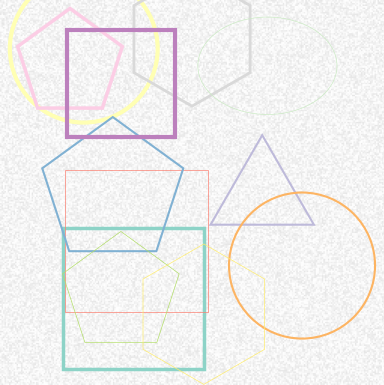[{"shape": "square", "thickness": 2.5, "radius": 0.92, "center": [0.346, 0.224]}, {"shape": "circle", "thickness": 3, "radius": 0.96, "center": [0.218, 0.874]}, {"shape": "triangle", "thickness": 1.5, "radius": 0.77, "center": [0.681, 0.494]}, {"shape": "square", "thickness": 0.5, "radius": 0.93, "center": [0.355, 0.374]}, {"shape": "pentagon", "thickness": 1.5, "radius": 0.96, "center": [0.293, 0.503]}, {"shape": "circle", "thickness": 1.5, "radius": 0.95, "center": [0.785, 0.31]}, {"shape": "pentagon", "thickness": 0.5, "radius": 0.8, "center": [0.314, 0.24]}, {"shape": "pentagon", "thickness": 2.5, "radius": 0.72, "center": [0.182, 0.835]}, {"shape": "hexagon", "thickness": 2, "radius": 0.87, "center": [0.499, 0.898]}, {"shape": "square", "thickness": 3, "radius": 0.7, "center": [0.314, 0.783]}, {"shape": "oval", "thickness": 0.5, "radius": 0.9, "center": [0.695, 0.829]}, {"shape": "hexagon", "thickness": 0.5, "radius": 0.91, "center": [0.529, 0.184]}]